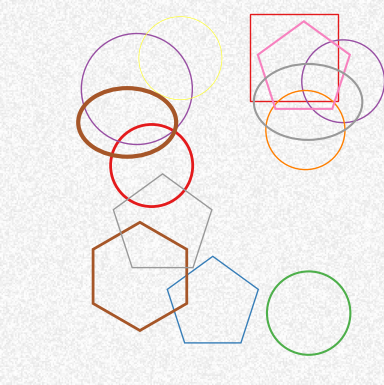[{"shape": "square", "thickness": 1, "radius": 0.57, "center": [0.764, 0.851]}, {"shape": "circle", "thickness": 2, "radius": 0.53, "center": [0.394, 0.57]}, {"shape": "pentagon", "thickness": 1, "radius": 0.62, "center": [0.553, 0.21]}, {"shape": "circle", "thickness": 1.5, "radius": 0.54, "center": [0.802, 0.187]}, {"shape": "circle", "thickness": 1, "radius": 0.72, "center": [0.355, 0.769]}, {"shape": "circle", "thickness": 1, "radius": 0.54, "center": [0.891, 0.789]}, {"shape": "circle", "thickness": 1, "radius": 0.51, "center": [0.793, 0.662]}, {"shape": "circle", "thickness": 0.5, "radius": 0.54, "center": [0.469, 0.849]}, {"shape": "hexagon", "thickness": 2, "radius": 0.7, "center": [0.363, 0.282]}, {"shape": "oval", "thickness": 3, "radius": 0.64, "center": [0.33, 0.682]}, {"shape": "pentagon", "thickness": 1.5, "radius": 0.63, "center": [0.789, 0.819]}, {"shape": "pentagon", "thickness": 1, "radius": 0.67, "center": [0.422, 0.414]}, {"shape": "oval", "thickness": 1.5, "radius": 0.7, "center": [0.8, 0.735]}]